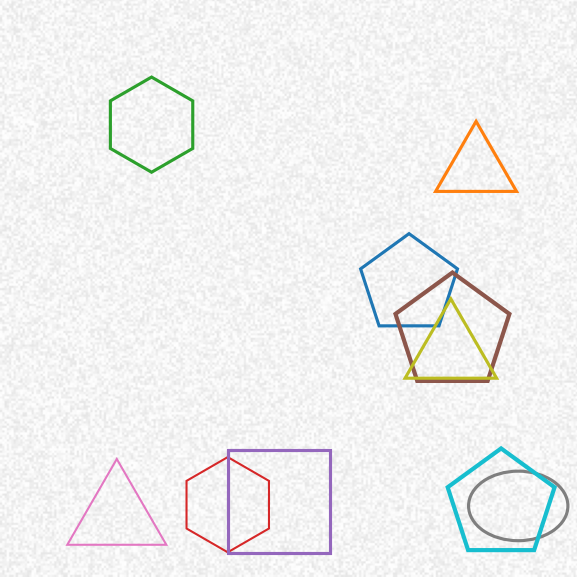[{"shape": "pentagon", "thickness": 1.5, "radius": 0.44, "center": [0.708, 0.506]}, {"shape": "triangle", "thickness": 1.5, "radius": 0.4, "center": [0.824, 0.708]}, {"shape": "hexagon", "thickness": 1.5, "radius": 0.41, "center": [0.262, 0.783]}, {"shape": "hexagon", "thickness": 1, "radius": 0.41, "center": [0.394, 0.125]}, {"shape": "square", "thickness": 1.5, "radius": 0.45, "center": [0.483, 0.131]}, {"shape": "pentagon", "thickness": 2, "radius": 0.52, "center": [0.783, 0.423]}, {"shape": "triangle", "thickness": 1, "radius": 0.5, "center": [0.202, 0.105]}, {"shape": "oval", "thickness": 1.5, "radius": 0.43, "center": [0.897, 0.123]}, {"shape": "triangle", "thickness": 1.5, "radius": 0.46, "center": [0.781, 0.39]}, {"shape": "pentagon", "thickness": 2, "radius": 0.49, "center": [0.868, 0.125]}]